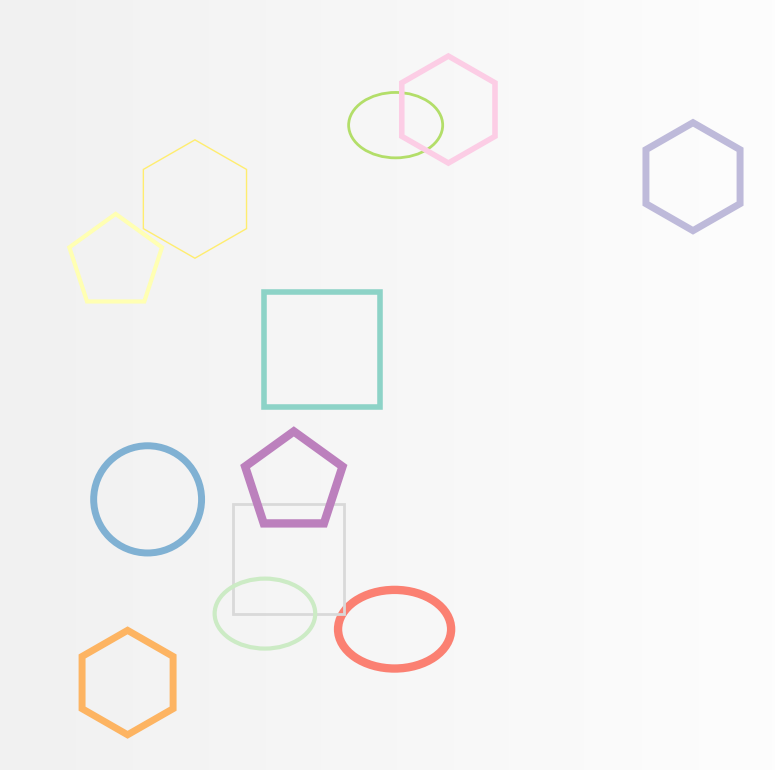[{"shape": "square", "thickness": 2, "radius": 0.37, "center": [0.415, 0.546]}, {"shape": "pentagon", "thickness": 1.5, "radius": 0.31, "center": [0.149, 0.659]}, {"shape": "hexagon", "thickness": 2.5, "radius": 0.35, "center": [0.894, 0.771]}, {"shape": "oval", "thickness": 3, "radius": 0.36, "center": [0.509, 0.183]}, {"shape": "circle", "thickness": 2.5, "radius": 0.35, "center": [0.19, 0.351]}, {"shape": "hexagon", "thickness": 2.5, "radius": 0.34, "center": [0.165, 0.114]}, {"shape": "oval", "thickness": 1, "radius": 0.3, "center": [0.511, 0.837]}, {"shape": "hexagon", "thickness": 2, "radius": 0.35, "center": [0.579, 0.858]}, {"shape": "square", "thickness": 1, "radius": 0.36, "center": [0.372, 0.274]}, {"shape": "pentagon", "thickness": 3, "radius": 0.33, "center": [0.379, 0.374]}, {"shape": "oval", "thickness": 1.5, "radius": 0.32, "center": [0.342, 0.203]}, {"shape": "hexagon", "thickness": 0.5, "radius": 0.38, "center": [0.252, 0.742]}]